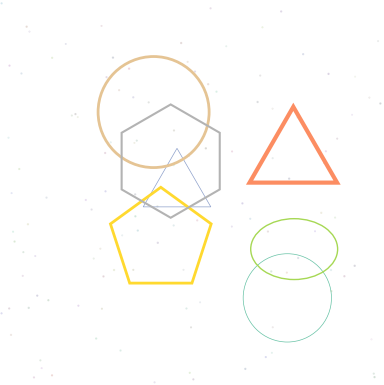[{"shape": "circle", "thickness": 0.5, "radius": 0.57, "center": [0.746, 0.226]}, {"shape": "triangle", "thickness": 3, "radius": 0.66, "center": [0.762, 0.591]}, {"shape": "triangle", "thickness": 0.5, "radius": 0.51, "center": [0.46, 0.513]}, {"shape": "oval", "thickness": 1, "radius": 0.56, "center": [0.764, 0.353]}, {"shape": "pentagon", "thickness": 2, "radius": 0.69, "center": [0.418, 0.376]}, {"shape": "circle", "thickness": 2, "radius": 0.72, "center": [0.399, 0.709]}, {"shape": "hexagon", "thickness": 1.5, "radius": 0.74, "center": [0.443, 0.582]}]